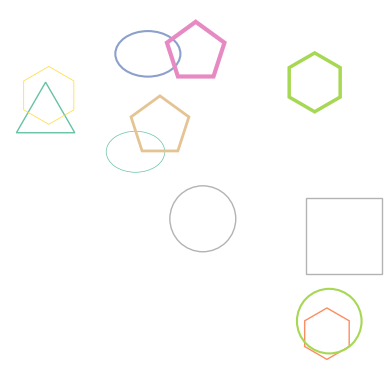[{"shape": "oval", "thickness": 0.5, "radius": 0.38, "center": [0.352, 0.606]}, {"shape": "triangle", "thickness": 1, "radius": 0.44, "center": [0.118, 0.699]}, {"shape": "hexagon", "thickness": 1, "radius": 0.33, "center": [0.849, 0.133]}, {"shape": "oval", "thickness": 1.5, "radius": 0.42, "center": [0.384, 0.86]}, {"shape": "pentagon", "thickness": 3, "radius": 0.39, "center": [0.508, 0.865]}, {"shape": "hexagon", "thickness": 2.5, "radius": 0.38, "center": [0.817, 0.786]}, {"shape": "circle", "thickness": 1.5, "radius": 0.42, "center": [0.855, 0.166]}, {"shape": "hexagon", "thickness": 0.5, "radius": 0.38, "center": [0.127, 0.752]}, {"shape": "pentagon", "thickness": 2, "radius": 0.4, "center": [0.415, 0.672]}, {"shape": "circle", "thickness": 1, "radius": 0.43, "center": [0.527, 0.432]}, {"shape": "square", "thickness": 1, "radius": 0.49, "center": [0.893, 0.388]}]